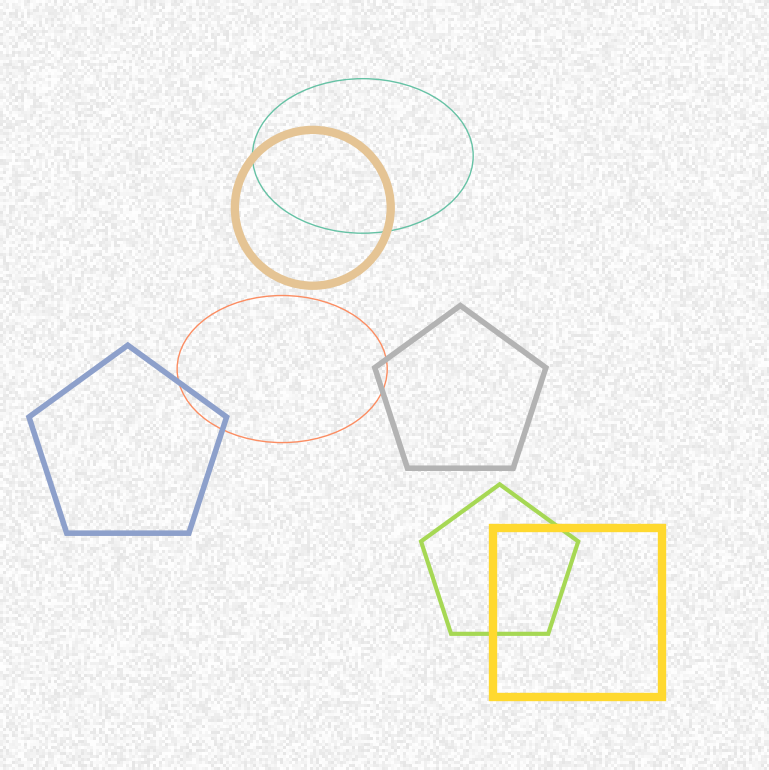[{"shape": "oval", "thickness": 0.5, "radius": 0.72, "center": [0.471, 0.797]}, {"shape": "oval", "thickness": 0.5, "radius": 0.68, "center": [0.366, 0.521]}, {"shape": "pentagon", "thickness": 2, "radius": 0.67, "center": [0.166, 0.417]}, {"shape": "pentagon", "thickness": 1.5, "radius": 0.54, "center": [0.649, 0.264]}, {"shape": "square", "thickness": 3, "radius": 0.55, "center": [0.75, 0.205]}, {"shape": "circle", "thickness": 3, "radius": 0.51, "center": [0.406, 0.73]}, {"shape": "pentagon", "thickness": 2, "radius": 0.58, "center": [0.598, 0.486]}]